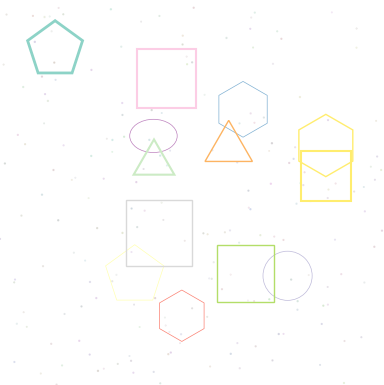[{"shape": "pentagon", "thickness": 2, "radius": 0.38, "center": [0.143, 0.871]}, {"shape": "pentagon", "thickness": 0.5, "radius": 0.4, "center": [0.35, 0.285]}, {"shape": "circle", "thickness": 0.5, "radius": 0.32, "center": [0.747, 0.284]}, {"shape": "hexagon", "thickness": 0.5, "radius": 0.33, "center": [0.472, 0.18]}, {"shape": "hexagon", "thickness": 0.5, "radius": 0.36, "center": [0.631, 0.716]}, {"shape": "triangle", "thickness": 1, "radius": 0.36, "center": [0.594, 0.616]}, {"shape": "square", "thickness": 1, "radius": 0.37, "center": [0.637, 0.29]}, {"shape": "square", "thickness": 1.5, "radius": 0.39, "center": [0.433, 0.796]}, {"shape": "square", "thickness": 1, "radius": 0.43, "center": [0.414, 0.394]}, {"shape": "oval", "thickness": 0.5, "radius": 0.31, "center": [0.399, 0.647]}, {"shape": "triangle", "thickness": 1.5, "radius": 0.31, "center": [0.4, 0.577]}, {"shape": "hexagon", "thickness": 1, "radius": 0.4, "center": [0.846, 0.622]}, {"shape": "square", "thickness": 1.5, "radius": 0.33, "center": [0.848, 0.543]}]